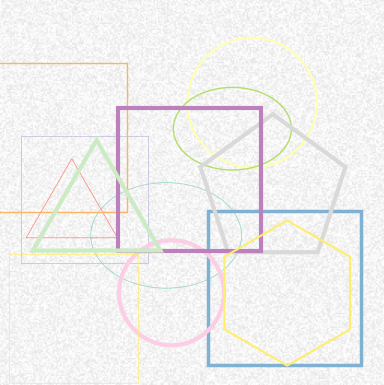[{"shape": "oval", "thickness": 0.5, "radius": 0.98, "center": [0.432, 0.389]}, {"shape": "circle", "thickness": 1.5, "radius": 0.84, "center": [0.655, 0.733]}, {"shape": "square", "thickness": 0.5, "radius": 0.82, "center": [0.22, 0.481]}, {"shape": "triangle", "thickness": 0.5, "radius": 0.68, "center": [0.186, 0.451]}, {"shape": "square", "thickness": 2.5, "radius": 1.0, "center": [0.739, 0.252]}, {"shape": "square", "thickness": 1, "radius": 0.96, "center": [0.136, 0.643]}, {"shape": "oval", "thickness": 1, "radius": 0.77, "center": [0.604, 0.666]}, {"shape": "circle", "thickness": 3, "radius": 0.68, "center": [0.446, 0.24]}, {"shape": "pentagon", "thickness": 3, "radius": 0.99, "center": [0.709, 0.505]}, {"shape": "square", "thickness": 3, "radius": 0.93, "center": [0.491, 0.534]}, {"shape": "triangle", "thickness": 3, "radius": 0.96, "center": [0.251, 0.445]}, {"shape": "square", "thickness": 0.5, "radius": 0.83, "center": [0.191, 0.173]}, {"shape": "hexagon", "thickness": 1.5, "radius": 0.94, "center": [0.746, 0.239]}]